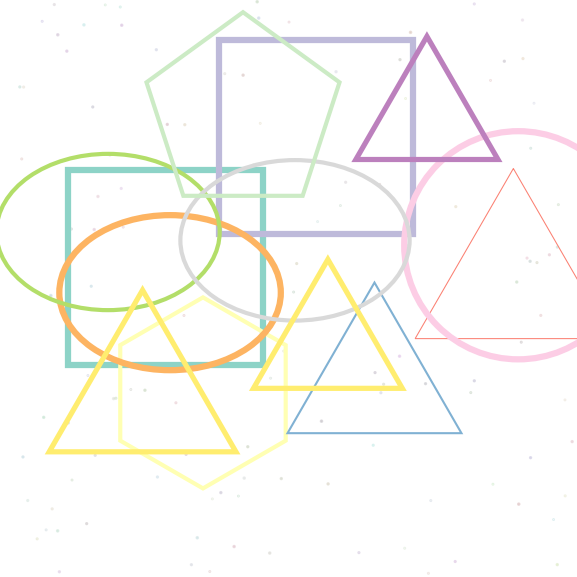[{"shape": "square", "thickness": 3, "radius": 0.85, "center": [0.286, 0.536]}, {"shape": "hexagon", "thickness": 2, "radius": 0.83, "center": [0.351, 0.319]}, {"shape": "square", "thickness": 3, "radius": 0.84, "center": [0.548, 0.762]}, {"shape": "triangle", "thickness": 0.5, "radius": 0.98, "center": [0.889, 0.511]}, {"shape": "triangle", "thickness": 1, "radius": 0.87, "center": [0.648, 0.336]}, {"shape": "oval", "thickness": 3, "radius": 0.96, "center": [0.294, 0.492]}, {"shape": "oval", "thickness": 2, "radius": 0.97, "center": [0.187, 0.597]}, {"shape": "circle", "thickness": 3, "radius": 0.99, "center": [0.897, 0.574]}, {"shape": "oval", "thickness": 2, "radius": 0.99, "center": [0.511, 0.583]}, {"shape": "triangle", "thickness": 2.5, "radius": 0.71, "center": [0.739, 0.794]}, {"shape": "pentagon", "thickness": 2, "radius": 0.88, "center": [0.421, 0.802]}, {"shape": "triangle", "thickness": 2.5, "radius": 0.93, "center": [0.247, 0.31]}, {"shape": "triangle", "thickness": 2.5, "radius": 0.74, "center": [0.568, 0.401]}]